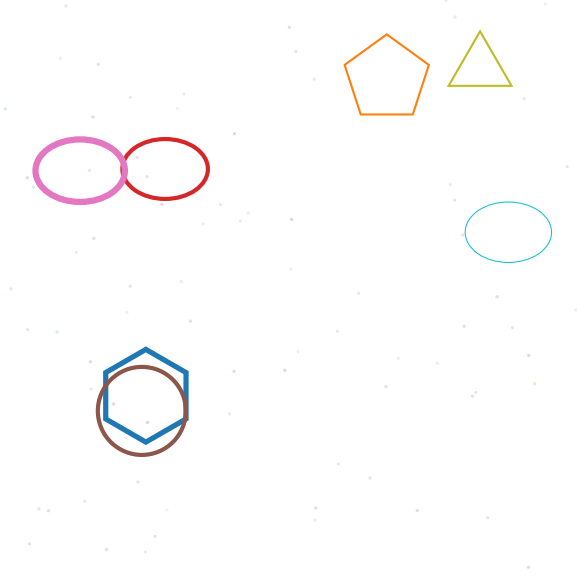[{"shape": "hexagon", "thickness": 2.5, "radius": 0.4, "center": [0.253, 0.314]}, {"shape": "pentagon", "thickness": 1, "radius": 0.38, "center": [0.67, 0.863]}, {"shape": "oval", "thickness": 2, "radius": 0.37, "center": [0.286, 0.707]}, {"shape": "circle", "thickness": 2, "radius": 0.38, "center": [0.246, 0.288]}, {"shape": "oval", "thickness": 3, "radius": 0.39, "center": [0.139, 0.704]}, {"shape": "triangle", "thickness": 1, "radius": 0.31, "center": [0.831, 0.882]}, {"shape": "oval", "thickness": 0.5, "radius": 0.37, "center": [0.88, 0.597]}]